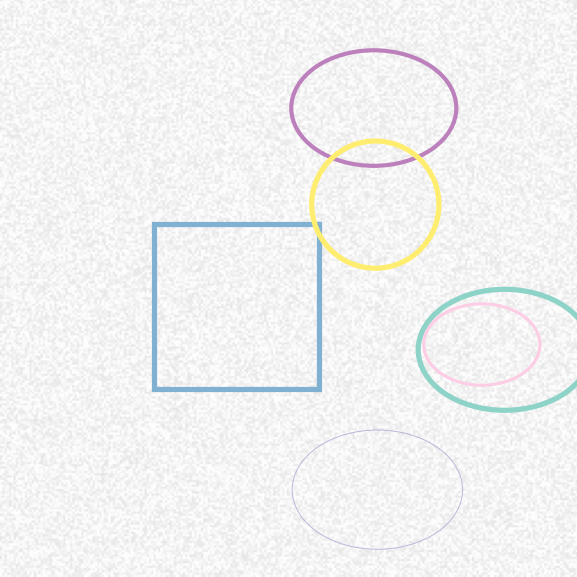[{"shape": "oval", "thickness": 2.5, "radius": 0.75, "center": [0.874, 0.393]}, {"shape": "oval", "thickness": 0.5, "radius": 0.74, "center": [0.653, 0.151]}, {"shape": "square", "thickness": 2.5, "radius": 0.71, "center": [0.409, 0.468]}, {"shape": "oval", "thickness": 1.5, "radius": 0.5, "center": [0.834, 0.403]}, {"shape": "oval", "thickness": 2, "radius": 0.71, "center": [0.647, 0.812]}, {"shape": "circle", "thickness": 2.5, "radius": 0.55, "center": [0.65, 0.645]}]